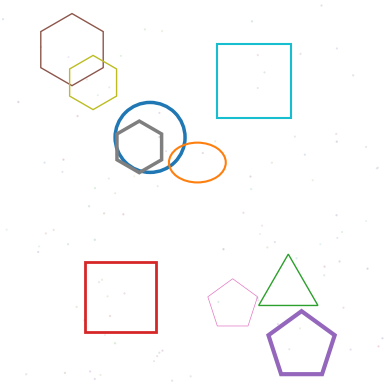[{"shape": "circle", "thickness": 2.5, "radius": 0.45, "center": [0.39, 0.643]}, {"shape": "oval", "thickness": 1.5, "radius": 0.37, "center": [0.513, 0.578]}, {"shape": "triangle", "thickness": 1, "radius": 0.44, "center": [0.749, 0.251]}, {"shape": "square", "thickness": 2, "radius": 0.46, "center": [0.313, 0.228]}, {"shape": "pentagon", "thickness": 3, "radius": 0.45, "center": [0.783, 0.101]}, {"shape": "hexagon", "thickness": 1, "radius": 0.47, "center": [0.187, 0.871]}, {"shape": "pentagon", "thickness": 0.5, "radius": 0.34, "center": [0.604, 0.208]}, {"shape": "hexagon", "thickness": 2.5, "radius": 0.33, "center": [0.362, 0.619]}, {"shape": "hexagon", "thickness": 1, "radius": 0.35, "center": [0.242, 0.786]}, {"shape": "square", "thickness": 1.5, "radius": 0.48, "center": [0.659, 0.789]}]